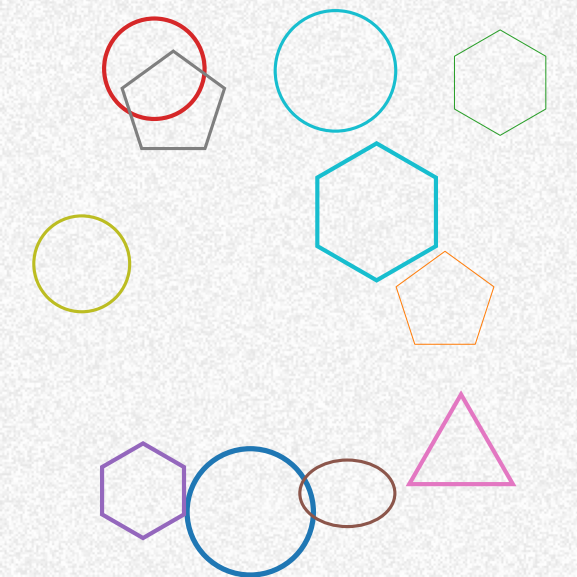[{"shape": "circle", "thickness": 2.5, "radius": 0.55, "center": [0.433, 0.113]}, {"shape": "pentagon", "thickness": 0.5, "radius": 0.45, "center": [0.771, 0.475]}, {"shape": "hexagon", "thickness": 0.5, "radius": 0.46, "center": [0.866, 0.856]}, {"shape": "circle", "thickness": 2, "radius": 0.43, "center": [0.267, 0.88]}, {"shape": "hexagon", "thickness": 2, "radius": 0.41, "center": [0.248, 0.149]}, {"shape": "oval", "thickness": 1.5, "radius": 0.41, "center": [0.601, 0.145]}, {"shape": "triangle", "thickness": 2, "radius": 0.52, "center": [0.798, 0.213]}, {"shape": "pentagon", "thickness": 1.5, "radius": 0.47, "center": [0.3, 0.817]}, {"shape": "circle", "thickness": 1.5, "radius": 0.41, "center": [0.142, 0.542]}, {"shape": "hexagon", "thickness": 2, "radius": 0.59, "center": [0.652, 0.632]}, {"shape": "circle", "thickness": 1.5, "radius": 0.52, "center": [0.581, 0.876]}]